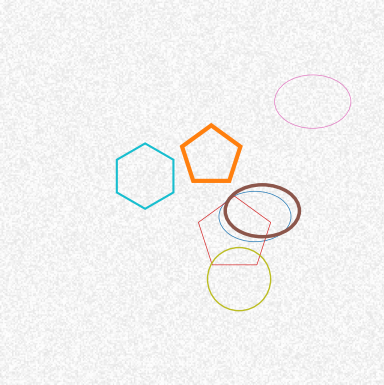[{"shape": "oval", "thickness": 0.5, "radius": 0.47, "center": [0.662, 0.438]}, {"shape": "pentagon", "thickness": 3, "radius": 0.4, "center": [0.549, 0.595]}, {"shape": "pentagon", "thickness": 0.5, "radius": 0.49, "center": [0.609, 0.392]}, {"shape": "oval", "thickness": 2.5, "radius": 0.48, "center": [0.681, 0.453]}, {"shape": "oval", "thickness": 0.5, "radius": 0.5, "center": [0.812, 0.736]}, {"shape": "circle", "thickness": 1, "radius": 0.41, "center": [0.621, 0.275]}, {"shape": "hexagon", "thickness": 1.5, "radius": 0.42, "center": [0.377, 0.543]}]